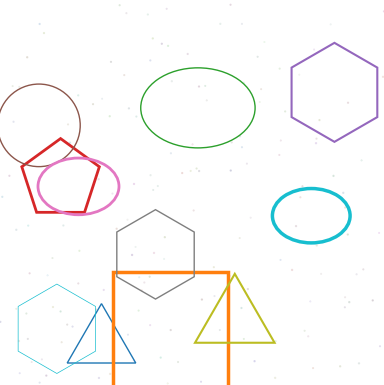[{"shape": "triangle", "thickness": 1, "radius": 0.51, "center": [0.264, 0.109]}, {"shape": "square", "thickness": 2.5, "radius": 0.75, "center": [0.442, 0.145]}, {"shape": "oval", "thickness": 1, "radius": 0.74, "center": [0.514, 0.72]}, {"shape": "pentagon", "thickness": 2, "radius": 0.53, "center": [0.157, 0.534]}, {"shape": "hexagon", "thickness": 1.5, "radius": 0.64, "center": [0.869, 0.76]}, {"shape": "circle", "thickness": 1, "radius": 0.54, "center": [0.101, 0.674]}, {"shape": "oval", "thickness": 2, "radius": 0.53, "center": [0.204, 0.516]}, {"shape": "hexagon", "thickness": 1, "radius": 0.58, "center": [0.404, 0.339]}, {"shape": "triangle", "thickness": 1.5, "radius": 0.6, "center": [0.61, 0.169]}, {"shape": "hexagon", "thickness": 0.5, "radius": 0.58, "center": [0.148, 0.146]}, {"shape": "oval", "thickness": 2.5, "radius": 0.5, "center": [0.808, 0.44]}]